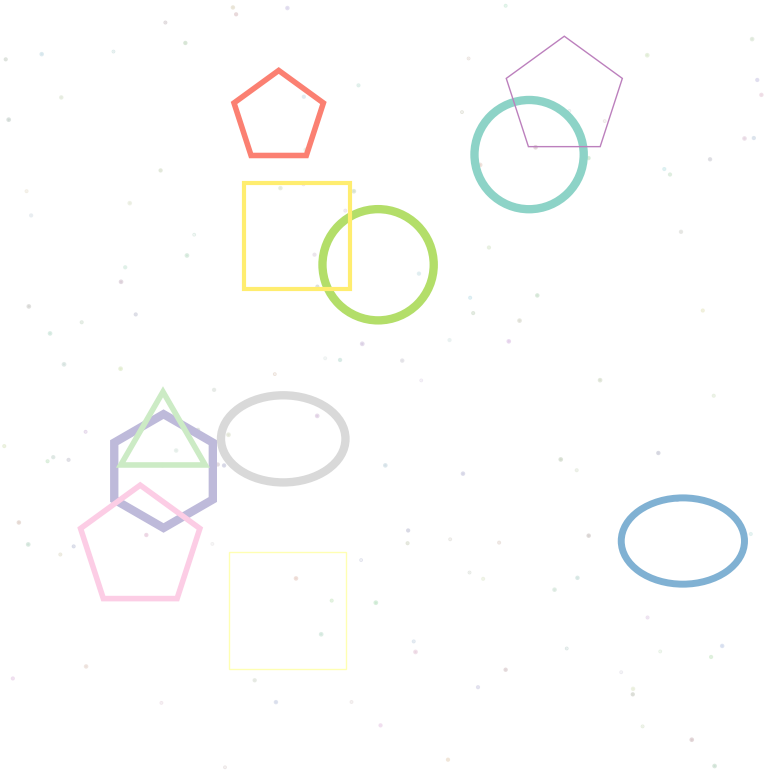[{"shape": "circle", "thickness": 3, "radius": 0.35, "center": [0.687, 0.799]}, {"shape": "square", "thickness": 0.5, "radius": 0.38, "center": [0.374, 0.207]}, {"shape": "hexagon", "thickness": 3, "radius": 0.37, "center": [0.212, 0.388]}, {"shape": "pentagon", "thickness": 2, "radius": 0.31, "center": [0.362, 0.847]}, {"shape": "oval", "thickness": 2.5, "radius": 0.4, "center": [0.887, 0.297]}, {"shape": "circle", "thickness": 3, "radius": 0.36, "center": [0.491, 0.656]}, {"shape": "pentagon", "thickness": 2, "radius": 0.41, "center": [0.182, 0.288]}, {"shape": "oval", "thickness": 3, "radius": 0.4, "center": [0.368, 0.43]}, {"shape": "pentagon", "thickness": 0.5, "radius": 0.4, "center": [0.733, 0.874]}, {"shape": "triangle", "thickness": 2, "radius": 0.32, "center": [0.212, 0.428]}, {"shape": "square", "thickness": 1.5, "radius": 0.34, "center": [0.386, 0.693]}]